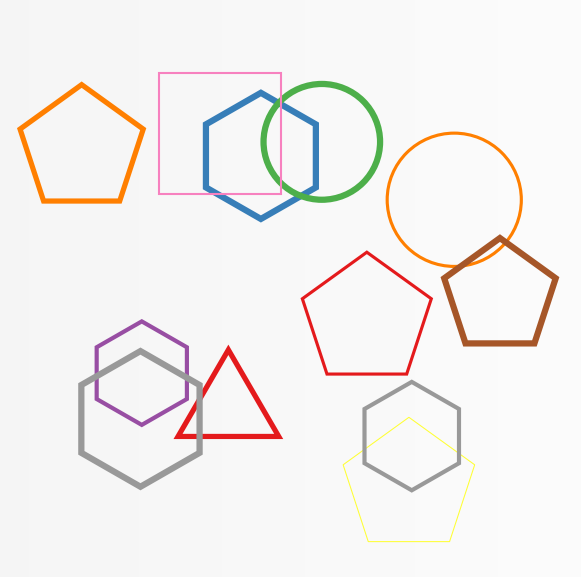[{"shape": "pentagon", "thickness": 1.5, "radius": 0.58, "center": [0.631, 0.446]}, {"shape": "triangle", "thickness": 2.5, "radius": 0.5, "center": [0.393, 0.293]}, {"shape": "hexagon", "thickness": 3, "radius": 0.55, "center": [0.449, 0.729]}, {"shape": "circle", "thickness": 3, "radius": 0.5, "center": [0.554, 0.754]}, {"shape": "hexagon", "thickness": 2, "radius": 0.45, "center": [0.244, 0.353]}, {"shape": "pentagon", "thickness": 2.5, "radius": 0.56, "center": [0.14, 0.741]}, {"shape": "circle", "thickness": 1.5, "radius": 0.58, "center": [0.782, 0.653]}, {"shape": "pentagon", "thickness": 0.5, "radius": 0.59, "center": [0.704, 0.158]}, {"shape": "pentagon", "thickness": 3, "radius": 0.5, "center": [0.86, 0.486]}, {"shape": "square", "thickness": 1, "radius": 0.53, "center": [0.379, 0.768]}, {"shape": "hexagon", "thickness": 3, "radius": 0.59, "center": [0.242, 0.274]}, {"shape": "hexagon", "thickness": 2, "radius": 0.47, "center": [0.708, 0.244]}]